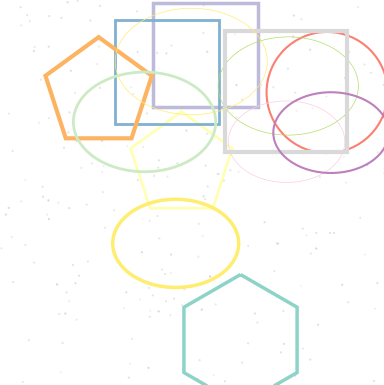[{"shape": "hexagon", "thickness": 2.5, "radius": 0.85, "center": [0.625, 0.117]}, {"shape": "pentagon", "thickness": 2, "radius": 0.69, "center": [0.471, 0.572]}, {"shape": "square", "thickness": 2.5, "radius": 0.68, "center": [0.534, 0.857]}, {"shape": "circle", "thickness": 1.5, "radius": 0.79, "center": [0.85, 0.76]}, {"shape": "square", "thickness": 2, "radius": 0.68, "center": [0.435, 0.813]}, {"shape": "pentagon", "thickness": 3, "radius": 0.73, "center": [0.256, 0.758]}, {"shape": "oval", "thickness": 0.5, "radius": 0.91, "center": [0.749, 0.777]}, {"shape": "oval", "thickness": 0.5, "radius": 0.76, "center": [0.744, 0.632]}, {"shape": "square", "thickness": 3, "radius": 0.79, "center": [0.743, 0.763]}, {"shape": "oval", "thickness": 1.5, "radius": 0.75, "center": [0.86, 0.656]}, {"shape": "oval", "thickness": 2, "radius": 0.92, "center": [0.375, 0.683]}, {"shape": "oval", "thickness": 2.5, "radius": 0.82, "center": [0.456, 0.368]}, {"shape": "oval", "thickness": 0.5, "radius": 0.99, "center": [0.497, 0.84]}]